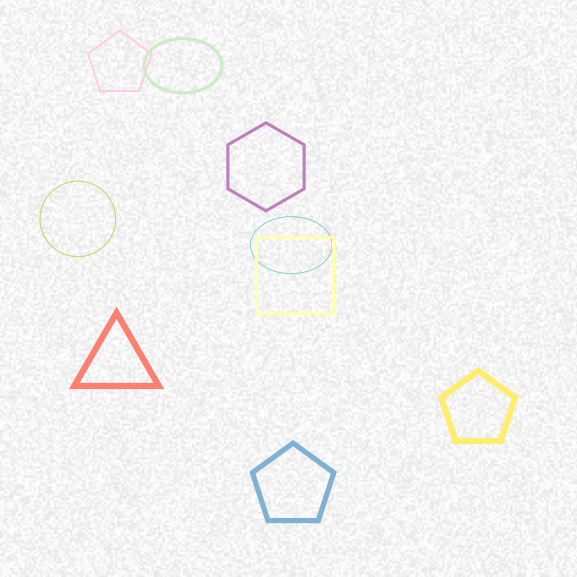[{"shape": "oval", "thickness": 0.5, "radius": 0.35, "center": [0.504, 0.575]}, {"shape": "square", "thickness": 1.5, "radius": 0.33, "center": [0.51, 0.523]}, {"shape": "triangle", "thickness": 3, "radius": 0.42, "center": [0.202, 0.373]}, {"shape": "pentagon", "thickness": 2.5, "radius": 0.37, "center": [0.508, 0.158]}, {"shape": "circle", "thickness": 0.5, "radius": 0.33, "center": [0.135, 0.62]}, {"shape": "pentagon", "thickness": 1, "radius": 0.29, "center": [0.207, 0.888]}, {"shape": "hexagon", "thickness": 1.5, "radius": 0.38, "center": [0.461, 0.71]}, {"shape": "oval", "thickness": 1.5, "radius": 0.34, "center": [0.317, 0.885]}, {"shape": "pentagon", "thickness": 3, "radius": 0.34, "center": [0.828, 0.29]}]